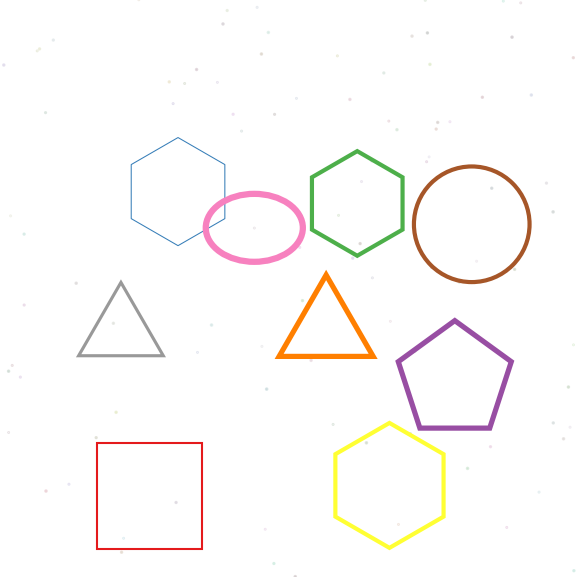[{"shape": "square", "thickness": 1, "radius": 0.46, "center": [0.259, 0.141]}, {"shape": "hexagon", "thickness": 0.5, "radius": 0.47, "center": [0.308, 0.667]}, {"shape": "hexagon", "thickness": 2, "radius": 0.45, "center": [0.619, 0.647]}, {"shape": "pentagon", "thickness": 2.5, "radius": 0.51, "center": [0.788, 0.341]}, {"shape": "triangle", "thickness": 2.5, "radius": 0.47, "center": [0.565, 0.429]}, {"shape": "hexagon", "thickness": 2, "radius": 0.54, "center": [0.674, 0.159]}, {"shape": "circle", "thickness": 2, "radius": 0.5, "center": [0.817, 0.611]}, {"shape": "oval", "thickness": 3, "radius": 0.42, "center": [0.44, 0.605]}, {"shape": "triangle", "thickness": 1.5, "radius": 0.42, "center": [0.209, 0.425]}]